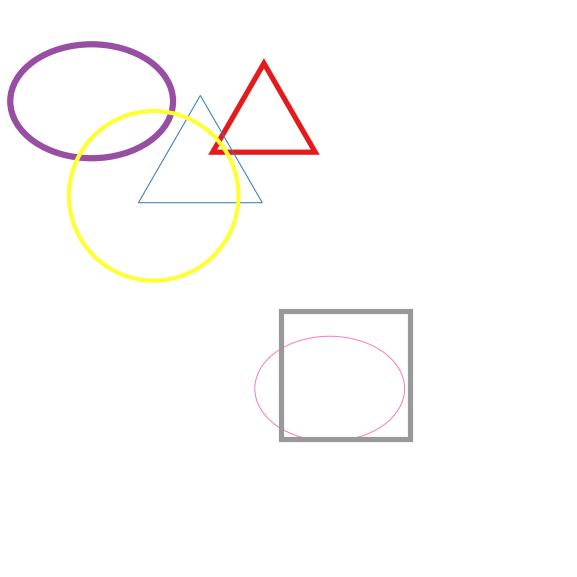[{"shape": "triangle", "thickness": 2.5, "radius": 0.51, "center": [0.457, 0.787]}, {"shape": "triangle", "thickness": 0.5, "radius": 0.62, "center": [0.347, 0.71]}, {"shape": "oval", "thickness": 3, "radius": 0.7, "center": [0.159, 0.824]}, {"shape": "circle", "thickness": 2, "radius": 0.73, "center": [0.266, 0.66]}, {"shape": "oval", "thickness": 0.5, "radius": 0.65, "center": [0.571, 0.326]}, {"shape": "square", "thickness": 2.5, "radius": 0.56, "center": [0.598, 0.35]}]